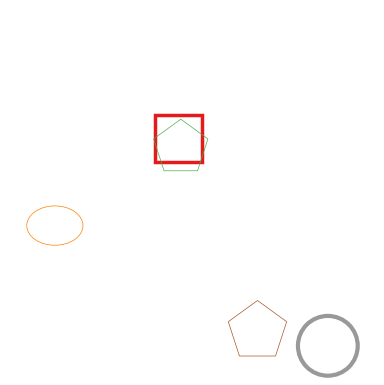[{"shape": "square", "thickness": 2.5, "radius": 0.31, "center": [0.463, 0.641]}, {"shape": "pentagon", "thickness": 0.5, "radius": 0.37, "center": [0.47, 0.616]}, {"shape": "oval", "thickness": 0.5, "radius": 0.36, "center": [0.142, 0.414]}, {"shape": "pentagon", "thickness": 0.5, "radius": 0.4, "center": [0.669, 0.14]}, {"shape": "circle", "thickness": 3, "radius": 0.39, "center": [0.851, 0.102]}]